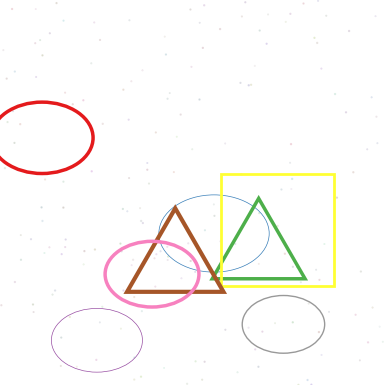[{"shape": "oval", "thickness": 2.5, "radius": 0.66, "center": [0.109, 0.642]}, {"shape": "oval", "thickness": 0.5, "radius": 0.72, "center": [0.556, 0.394]}, {"shape": "triangle", "thickness": 2.5, "radius": 0.7, "center": [0.672, 0.346]}, {"shape": "oval", "thickness": 0.5, "radius": 0.59, "center": [0.252, 0.116]}, {"shape": "square", "thickness": 2, "radius": 0.73, "center": [0.721, 0.403]}, {"shape": "triangle", "thickness": 3, "radius": 0.72, "center": [0.455, 0.314]}, {"shape": "oval", "thickness": 2.5, "radius": 0.61, "center": [0.395, 0.288]}, {"shape": "oval", "thickness": 1, "radius": 0.54, "center": [0.736, 0.158]}]